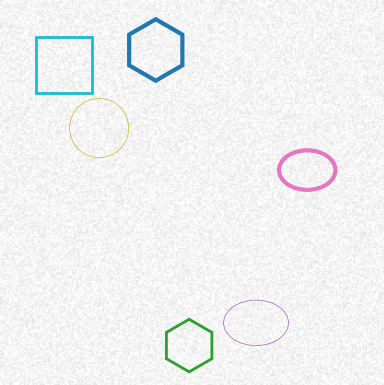[{"shape": "hexagon", "thickness": 3, "radius": 0.4, "center": [0.405, 0.87]}, {"shape": "hexagon", "thickness": 2, "radius": 0.34, "center": [0.491, 0.102]}, {"shape": "oval", "thickness": 0.5, "radius": 0.42, "center": [0.665, 0.161]}, {"shape": "oval", "thickness": 3, "radius": 0.37, "center": [0.798, 0.558]}, {"shape": "circle", "thickness": 0.5, "radius": 0.38, "center": [0.257, 0.667]}, {"shape": "square", "thickness": 2, "radius": 0.36, "center": [0.166, 0.831]}]